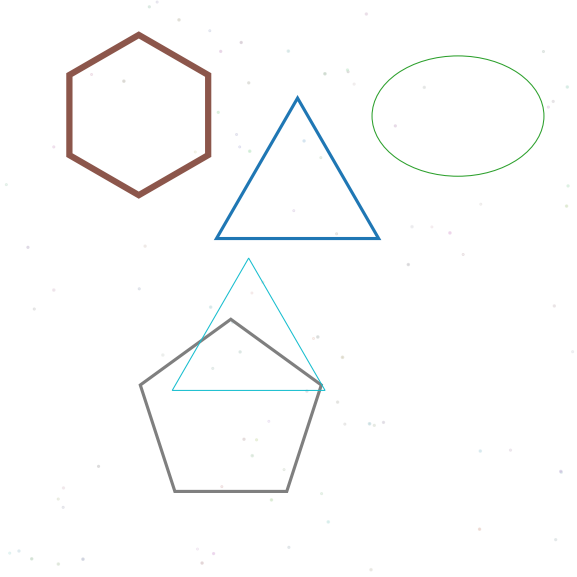[{"shape": "triangle", "thickness": 1.5, "radius": 0.81, "center": [0.515, 0.667]}, {"shape": "oval", "thickness": 0.5, "radius": 0.74, "center": [0.793, 0.798]}, {"shape": "hexagon", "thickness": 3, "radius": 0.69, "center": [0.24, 0.8]}, {"shape": "pentagon", "thickness": 1.5, "radius": 0.82, "center": [0.4, 0.282]}, {"shape": "triangle", "thickness": 0.5, "radius": 0.76, "center": [0.431, 0.399]}]